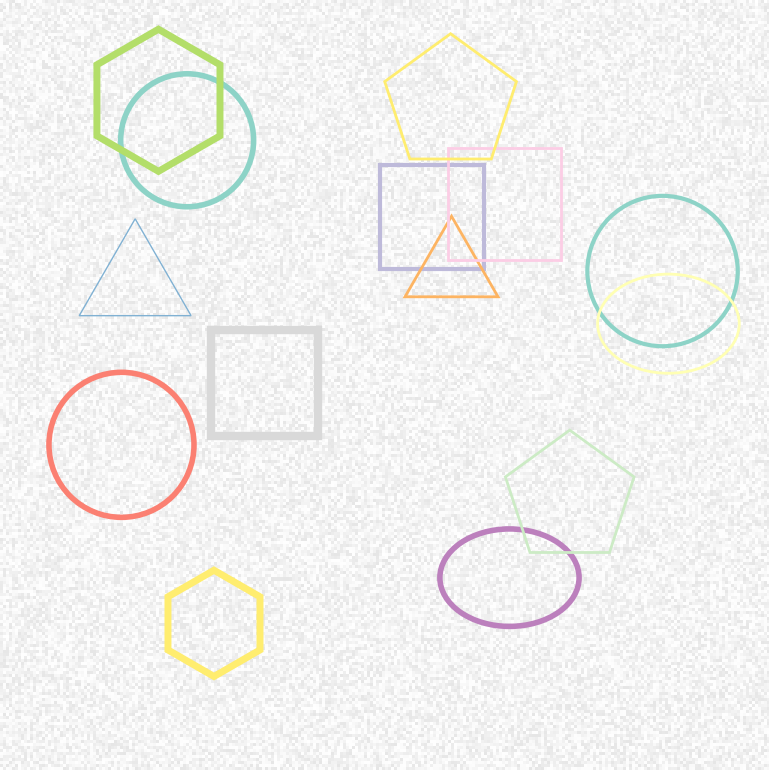[{"shape": "circle", "thickness": 2, "radius": 0.43, "center": [0.243, 0.818]}, {"shape": "circle", "thickness": 1.5, "radius": 0.49, "center": [0.86, 0.648]}, {"shape": "oval", "thickness": 1, "radius": 0.46, "center": [0.868, 0.58]}, {"shape": "square", "thickness": 1.5, "radius": 0.34, "center": [0.561, 0.718]}, {"shape": "circle", "thickness": 2, "radius": 0.47, "center": [0.158, 0.422]}, {"shape": "triangle", "thickness": 0.5, "radius": 0.42, "center": [0.176, 0.632]}, {"shape": "triangle", "thickness": 1, "radius": 0.35, "center": [0.586, 0.649]}, {"shape": "hexagon", "thickness": 2.5, "radius": 0.46, "center": [0.206, 0.87]}, {"shape": "square", "thickness": 1, "radius": 0.36, "center": [0.655, 0.735]}, {"shape": "square", "thickness": 3, "radius": 0.35, "center": [0.343, 0.503]}, {"shape": "oval", "thickness": 2, "radius": 0.45, "center": [0.662, 0.25]}, {"shape": "pentagon", "thickness": 1, "radius": 0.44, "center": [0.74, 0.354]}, {"shape": "pentagon", "thickness": 1, "radius": 0.45, "center": [0.585, 0.866]}, {"shape": "hexagon", "thickness": 2.5, "radius": 0.34, "center": [0.278, 0.19]}]